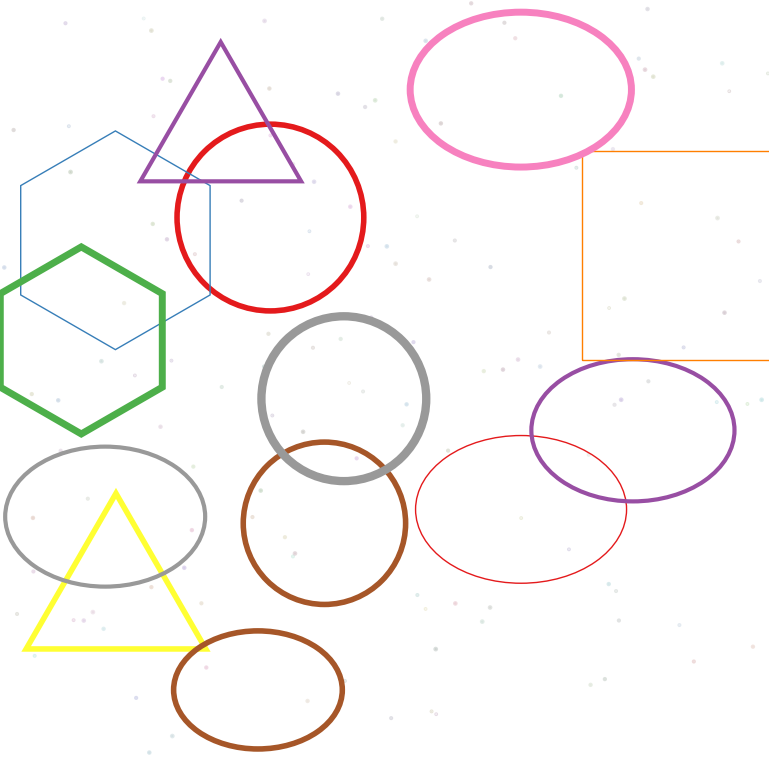[{"shape": "oval", "thickness": 0.5, "radius": 0.69, "center": [0.677, 0.338]}, {"shape": "circle", "thickness": 2, "radius": 0.61, "center": [0.351, 0.717]}, {"shape": "hexagon", "thickness": 0.5, "radius": 0.71, "center": [0.15, 0.688]}, {"shape": "hexagon", "thickness": 2.5, "radius": 0.61, "center": [0.106, 0.558]}, {"shape": "triangle", "thickness": 1.5, "radius": 0.6, "center": [0.287, 0.825]}, {"shape": "oval", "thickness": 1.5, "radius": 0.66, "center": [0.822, 0.441]}, {"shape": "square", "thickness": 0.5, "radius": 0.68, "center": [0.892, 0.668]}, {"shape": "triangle", "thickness": 2, "radius": 0.67, "center": [0.151, 0.225]}, {"shape": "circle", "thickness": 2, "radius": 0.53, "center": [0.421, 0.32]}, {"shape": "oval", "thickness": 2, "radius": 0.55, "center": [0.335, 0.104]}, {"shape": "oval", "thickness": 2.5, "radius": 0.72, "center": [0.676, 0.884]}, {"shape": "circle", "thickness": 3, "radius": 0.54, "center": [0.447, 0.482]}, {"shape": "oval", "thickness": 1.5, "radius": 0.65, "center": [0.137, 0.329]}]